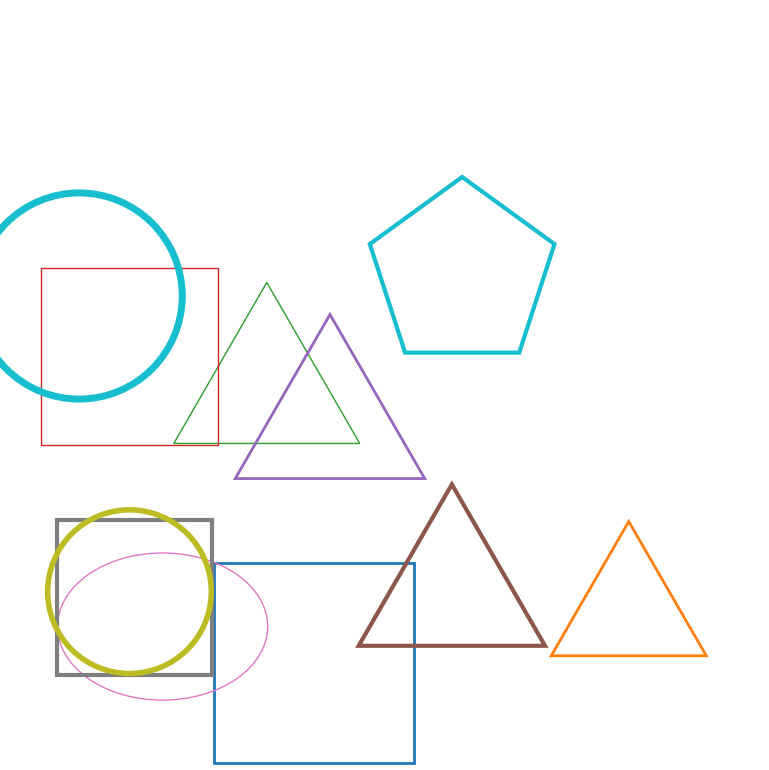[{"shape": "square", "thickness": 1, "radius": 0.65, "center": [0.408, 0.138]}, {"shape": "triangle", "thickness": 1, "radius": 0.58, "center": [0.817, 0.206]}, {"shape": "triangle", "thickness": 0.5, "radius": 0.7, "center": [0.346, 0.494]}, {"shape": "square", "thickness": 0.5, "radius": 0.57, "center": [0.168, 0.537]}, {"shape": "triangle", "thickness": 1, "radius": 0.71, "center": [0.429, 0.45]}, {"shape": "triangle", "thickness": 1.5, "radius": 0.7, "center": [0.587, 0.231]}, {"shape": "oval", "thickness": 0.5, "radius": 0.68, "center": [0.211, 0.186]}, {"shape": "square", "thickness": 1.5, "radius": 0.5, "center": [0.175, 0.224]}, {"shape": "circle", "thickness": 2, "radius": 0.53, "center": [0.168, 0.232]}, {"shape": "circle", "thickness": 2.5, "radius": 0.67, "center": [0.103, 0.616]}, {"shape": "pentagon", "thickness": 1.5, "radius": 0.63, "center": [0.6, 0.644]}]